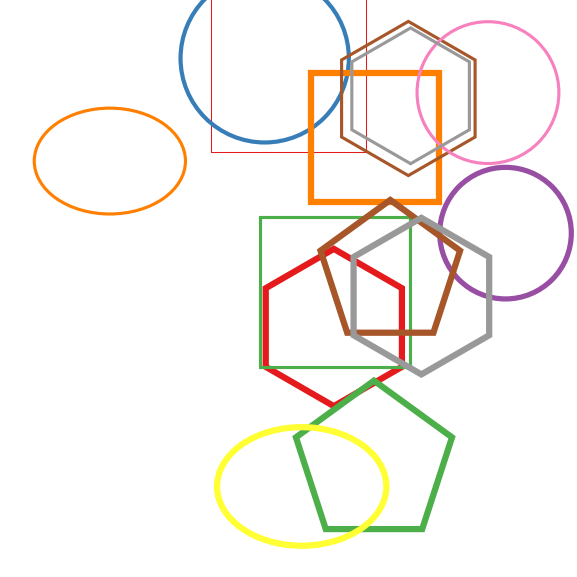[{"shape": "square", "thickness": 0.5, "radius": 0.67, "center": [0.5, 0.871]}, {"shape": "hexagon", "thickness": 3, "radius": 0.68, "center": [0.578, 0.432]}, {"shape": "circle", "thickness": 2, "radius": 0.73, "center": [0.458, 0.898]}, {"shape": "square", "thickness": 1.5, "radius": 0.65, "center": [0.58, 0.493]}, {"shape": "pentagon", "thickness": 3, "radius": 0.71, "center": [0.648, 0.198]}, {"shape": "circle", "thickness": 2.5, "radius": 0.57, "center": [0.875, 0.595]}, {"shape": "square", "thickness": 3, "radius": 0.56, "center": [0.649, 0.761]}, {"shape": "oval", "thickness": 1.5, "radius": 0.65, "center": [0.19, 0.72]}, {"shape": "oval", "thickness": 3, "radius": 0.73, "center": [0.522, 0.157]}, {"shape": "hexagon", "thickness": 1.5, "radius": 0.67, "center": [0.707, 0.829]}, {"shape": "pentagon", "thickness": 3, "radius": 0.64, "center": [0.676, 0.526]}, {"shape": "circle", "thickness": 1.5, "radius": 0.61, "center": [0.845, 0.839]}, {"shape": "hexagon", "thickness": 3, "radius": 0.68, "center": [0.73, 0.486]}, {"shape": "hexagon", "thickness": 1.5, "radius": 0.59, "center": [0.711, 0.833]}]